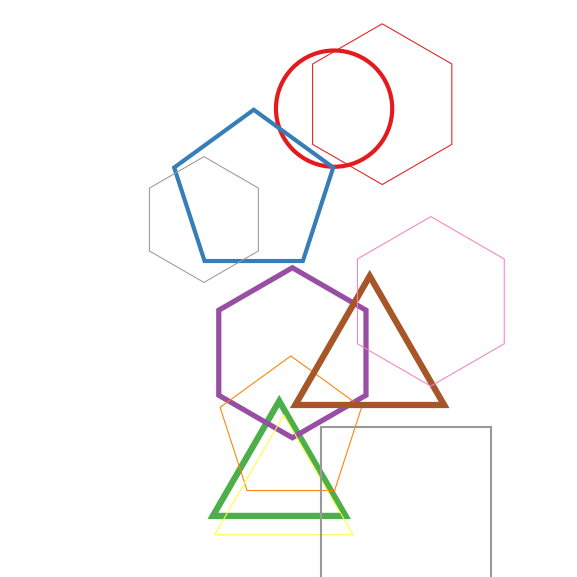[{"shape": "circle", "thickness": 2, "radius": 0.5, "center": [0.579, 0.811]}, {"shape": "hexagon", "thickness": 0.5, "radius": 0.7, "center": [0.662, 0.819]}, {"shape": "pentagon", "thickness": 2, "radius": 0.72, "center": [0.439, 0.664]}, {"shape": "triangle", "thickness": 3, "radius": 0.66, "center": [0.483, 0.172]}, {"shape": "hexagon", "thickness": 2.5, "radius": 0.74, "center": [0.506, 0.388]}, {"shape": "pentagon", "thickness": 0.5, "radius": 0.64, "center": [0.504, 0.254]}, {"shape": "triangle", "thickness": 0.5, "radius": 0.69, "center": [0.492, 0.142]}, {"shape": "triangle", "thickness": 3, "radius": 0.74, "center": [0.64, 0.372]}, {"shape": "hexagon", "thickness": 0.5, "radius": 0.73, "center": [0.746, 0.477]}, {"shape": "hexagon", "thickness": 0.5, "radius": 0.54, "center": [0.353, 0.619]}, {"shape": "square", "thickness": 1, "radius": 0.74, "center": [0.703, 0.113]}]